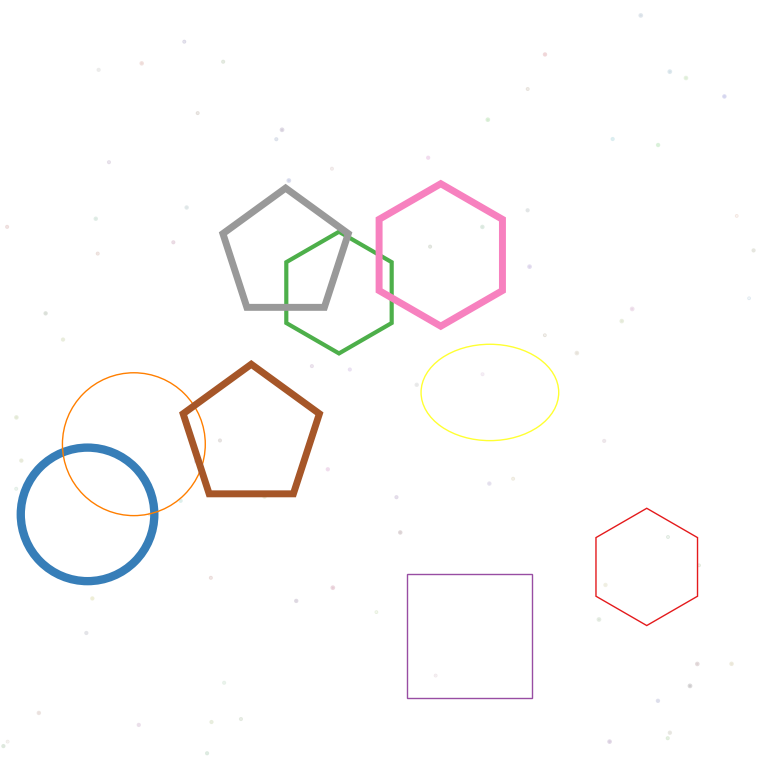[{"shape": "hexagon", "thickness": 0.5, "radius": 0.38, "center": [0.84, 0.264]}, {"shape": "circle", "thickness": 3, "radius": 0.43, "center": [0.114, 0.332]}, {"shape": "hexagon", "thickness": 1.5, "radius": 0.4, "center": [0.44, 0.62]}, {"shape": "square", "thickness": 0.5, "radius": 0.4, "center": [0.61, 0.174]}, {"shape": "circle", "thickness": 0.5, "radius": 0.46, "center": [0.174, 0.423]}, {"shape": "oval", "thickness": 0.5, "radius": 0.45, "center": [0.636, 0.49]}, {"shape": "pentagon", "thickness": 2.5, "radius": 0.47, "center": [0.326, 0.434]}, {"shape": "hexagon", "thickness": 2.5, "radius": 0.46, "center": [0.572, 0.669]}, {"shape": "pentagon", "thickness": 2.5, "radius": 0.43, "center": [0.371, 0.67]}]